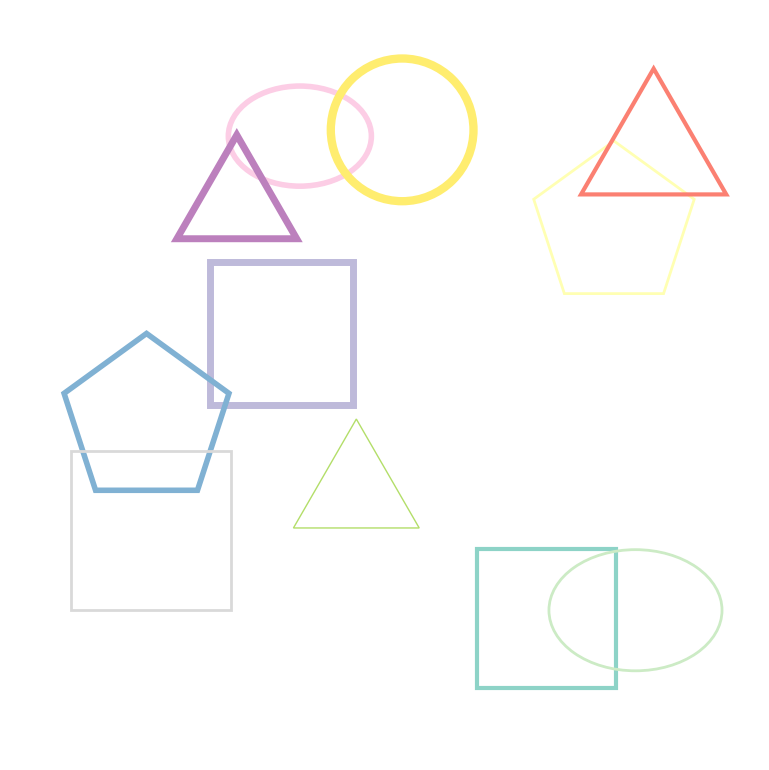[{"shape": "square", "thickness": 1.5, "radius": 0.45, "center": [0.71, 0.197]}, {"shape": "pentagon", "thickness": 1, "radius": 0.55, "center": [0.797, 0.707]}, {"shape": "square", "thickness": 2.5, "radius": 0.46, "center": [0.366, 0.567]}, {"shape": "triangle", "thickness": 1.5, "radius": 0.54, "center": [0.849, 0.802]}, {"shape": "pentagon", "thickness": 2, "radius": 0.56, "center": [0.19, 0.454]}, {"shape": "triangle", "thickness": 0.5, "radius": 0.47, "center": [0.463, 0.361]}, {"shape": "oval", "thickness": 2, "radius": 0.46, "center": [0.389, 0.823]}, {"shape": "square", "thickness": 1, "radius": 0.52, "center": [0.196, 0.311]}, {"shape": "triangle", "thickness": 2.5, "radius": 0.45, "center": [0.308, 0.735]}, {"shape": "oval", "thickness": 1, "radius": 0.56, "center": [0.825, 0.207]}, {"shape": "circle", "thickness": 3, "radius": 0.46, "center": [0.522, 0.831]}]